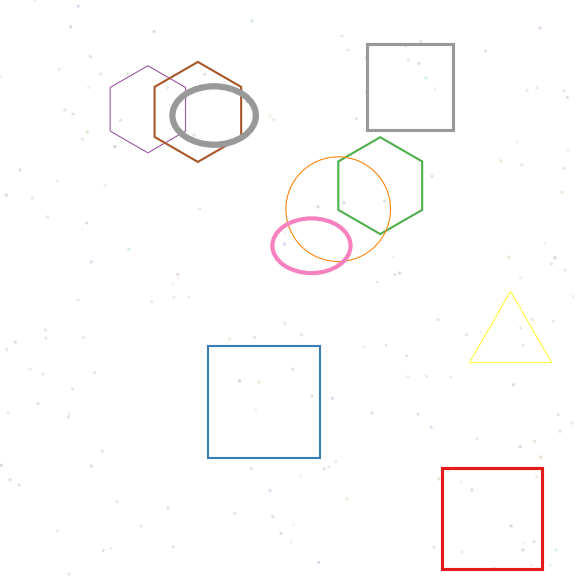[{"shape": "square", "thickness": 1.5, "radius": 0.44, "center": [0.852, 0.101]}, {"shape": "square", "thickness": 1, "radius": 0.48, "center": [0.457, 0.303]}, {"shape": "hexagon", "thickness": 1, "radius": 0.42, "center": [0.658, 0.678]}, {"shape": "hexagon", "thickness": 0.5, "radius": 0.38, "center": [0.256, 0.81]}, {"shape": "circle", "thickness": 0.5, "radius": 0.45, "center": [0.586, 0.637]}, {"shape": "triangle", "thickness": 0.5, "radius": 0.41, "center": [0.884, 0.412]}, {"shape": "hexagon", "thickness": 1, "radius": 0.43, "center": [0.343, 0.805]}, {"shape": "oval", "thickness": 2, "radius": 0.34, "center": [0.539, 0.574]}, {"shape": "oval", "thickness": 3, "radius": 0.36, "center": [0.371, 0.799]}, {"shape": "square", "thickness": 1.5, "radius": 0.37, "center": [0.71, 0.848]}]